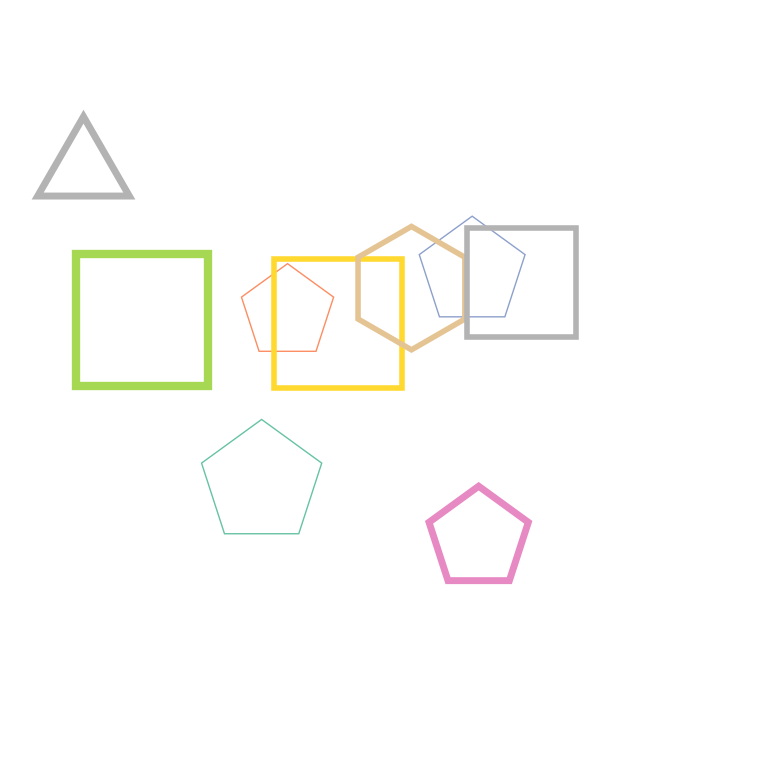[{"shape": "pentagon", "thickness": 0.5, "radius": 0.41, "center": [0.34, 0.373]}, {"shape": "pentagon", "thickness": 0.5, "radius": 0.31, "center": [0.373, 0.595]}, {"shape": "pentagon", "thickness": 0.5, "radius": 0.36, "center": [0.613, 0.647]}, {"shape": "pentagon", "thickness": 2.5, "radius": 0.34, "center": [0.622, 0.301]}, {"shape": "square", "thickness": 3, "radius": 0.43, "center": [0.184, 0.584]}, {"shape": "square", "thickness": 2, "radius": 0.42, "center": [0.439, 0.58]}, {"shape": "hexagon", "thickness": 2, "radius": 0.4, "center": [0.534, 0.626]}, {"shape": "triangle", "thickness": 2.5, "radius": 0.34, "center": [0.108, 0.78]}, {"shape": "square", "thickness": 2, "radius": 0.35, "center": [0.677, 0.633]}]